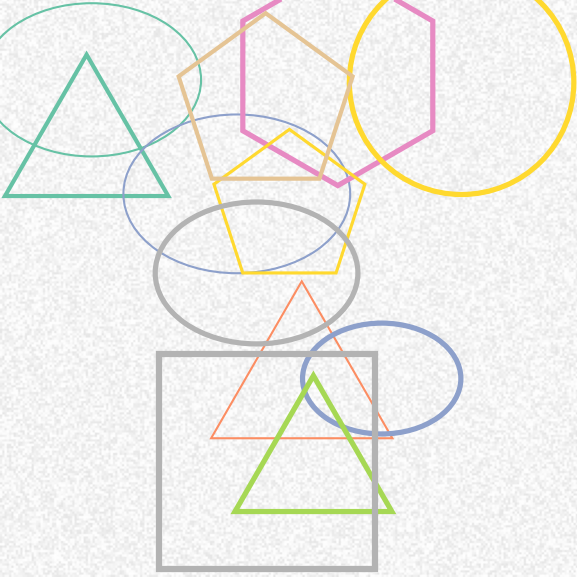[{"shape": "triangle", "thickness": 2, "radius": 0.82, "center": [0.15, 0.741]}, {"shape": "oval", "thickness": 1, "radius": 0.95, "center": [0.159, 0.861]}, {"shape": "triangle", "thickness": 1, "radius": 0.91, "center": [0.523, 0.331]}, {"shape": "oval", "thickness": 2.5, "radius": 0.69, "center": [0.661, 0.344]}, {"shape": "oval", "thickness": 1, "radius": 0.98, "center": [0.41, 0.663]}, {"shape": "hexagon", "thickness": 2.5, "radius": 0.95, "center": [0.585, 0.868]}, {"shape": "triangle", "thickness": 2.5, "radius": 0.78, "center": [0.543, 0.192]}, {"shape": "pentagon", "thickness": 1.5, "radius": 0.69, "center": [0.501, 0.638]}, {"shape": "circle", "thickness": 2.5, "radius": 0.97, "center": [0.799, 0.857]}, {"shape": "pentagon", "thickness": 2, "radius": 0.79, "center": [0.46, 0.818]}, {"shape": "square", "thickness": 3, "radius": 0.93, "center": [0.462, 0.2]}, {"shape": "oval", "thickness": 2.5, "radius": 0.88, "center": [0.444, 0.526]}]